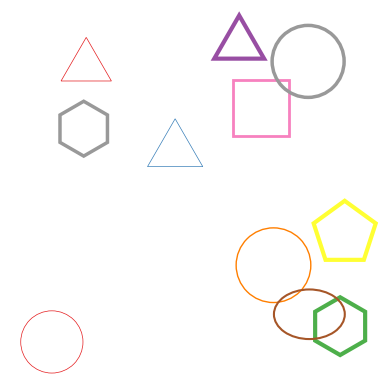[{"shape": "circle", "thickness": 0.5, "radius": 0.4, "center": [0.135, 0.112]}, {"shape": "triangle", "thickness": 0.5, "radius": 0.38, "center": [0.224, 0.827]}, {"shape": "triangle", "thickness": 0.5, "radius": 0.41, "center": [0.455, 0.609]}, {"shape": "hexagon", "thickness": 3, "radius": 0.37, "center": [0.883, 0.153]}, {"shape": "triangle", "thickness": 3, "radius": 0.37, "center": [0.621, 0.885]}, {"shape": "circle", "thickness": 1, "radius": 0.48, "center": [0.71, 0.311]}, {"shape": "pentagon", "thickness": 3, "radius": 0.42, "center": [0.895, 0.394]}, {"shape": "oval", "thickness": 1.5, "radius": 0.46, "center": [0.804, 0.184]}, {"shape": "square", "thickness": 2, "radius": 0.37, "center": [0.679, 0.719]}, {"shape": "circle", "thickness": 2.5, "radius": 0.47, "center": [0.8, 0.841]}, {"shape": "hexagon", "thickness": 2.5, "radius": 0.36, "center": [0.217, 0.666]}]